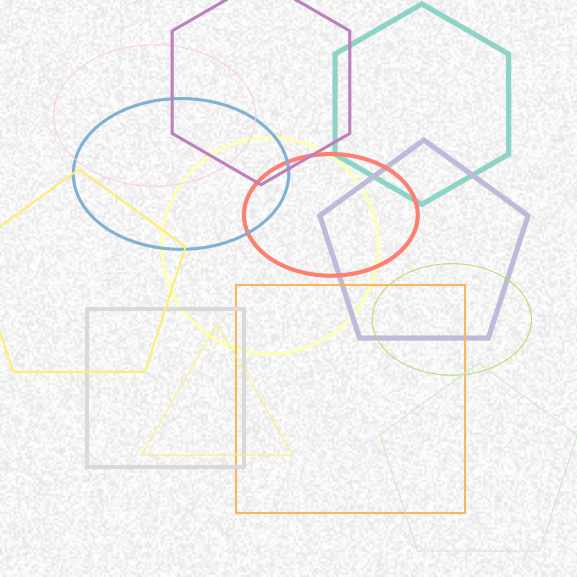[{"shape": "hexagon", "thickness": 2.5, "radius": 0.87, "center": [0.73, 0.819]}, {"shape": "circle", "thickness": 1.5, "radius": 0.94, "center": [0.468, 0.574]}, {"shape": "pentagon", "thickness": 2.5, "radius": 0.95, "center": [0.734, 0.567]}, {"shape": "oval", "thickness": 2, "radius": 0.75, "center": [0.573, 0.627]}, {"shape": "oval", "thickness": 1.5, "radius": 0.93, "center": [0.313, 0.698]}, {"shape": "square", "thickness": 1, "radius": 0.99, "center": [0.607, 0.308]}, {"shape": "oval", "thickness": 0.5, "radius": 0.69, "center": [0.782, 0.446]}, {"shape": "oval", "thickness": 0.5, "radius": 0.87, "center": [0.268, 0.799]}, {"shape": "square", "thickness": 2, "radius": 0.68, "center": [0.287, 0.327]}, {"shape": "hexagon", "thickness": 1.5, "radius": 0.89, "center": [0.452, 0.857]}, {"shape": "pentagon", "thickness": 0.5, "radius": 0.9, "center": [0.829, 0.19]}, {"shape": "triangle", "thickness": 0.5, "radius": 0.76, "center": [0.376, 0.287]}, {"shape": "pentagon", "thickness": 1, "radius": 0.97, "center": [0.137, 0.512]}]